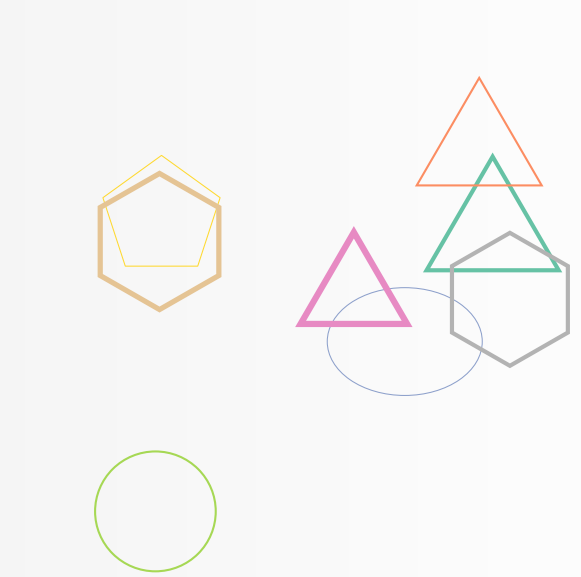[{"shape": "triangle", "thickness": 2, "radius": 0.66, "center": [0.848, 0.597]}, {"shape": "triangle", "thickness": 1, "radius": 0.62, "center": [0.824, 0.74]}, {"shape": "oval", "thickness": 0.5, "radius": 0.67, "center": [0.696, 0.408]}, {"shape": "triangle", "thickness": 3, "radius": 0.53, "center": [0.609, 0.491]}, {"shape": "circle", "thickness": 1, "radius": 0.52, "center": [0.267, 0.114]}, {"shape": "pentagon", "thickness": 0.5, "radius": 0.53, "center": [0.278, 0.624]}, {"shape": "hexagon", "thickness": 2.5, "radius": 0.59, "center": [0.274, 0.581]}, {"shape": "hexagon", "thickness": 2, "radius": 0.58, "center": [0.877, 0.481]}]